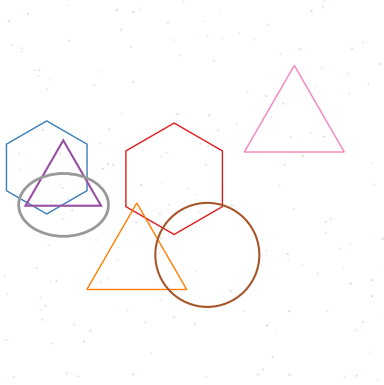[{"shape": "hexagon", "thickness": 1, "radius": 0.72, "center": [0.452, 0.536]}, {"shape": "hexagon", "thickness": 1, "radius": 0.6, "center": [0.121, 0.565]}, {"shape": "triangle", "thickness": 1.5, "radius": 0.57, "center": [0.164, 0.522]}, {"shape": "triangle", "thickness": 1, "radius": 0.75, "center": [0.355, 0.323]}, {"shape": "circle", "thickness": 1.5, "radius": 0.68, "center": [0.539, 0.338]}, {"shape": "triangle", "thickness": 1, "radius": 0.75, "center": [0.764, 0.68]}, {"shape": "oval", "thickness": 2, "radius": 0.58, "center": [0.165, 0.468]}]